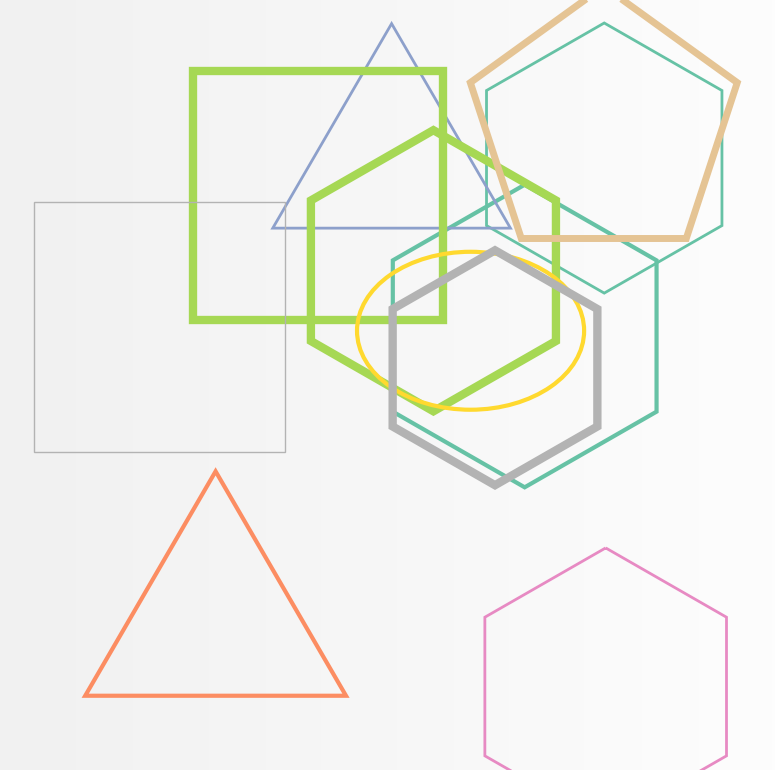[{"shape": "hexagon", "thickness": 1.5, "radius": 0.98, "center": [0.677, 0.564]}, {"shape": "hexagon", "thickness": 1, "radius": 0.88, "center": [0.78, 0.795]}, {"shape": "triangle", "thickness": 1.5, "radius": 0.97, "center": [0.278, 0.194]}, {"shape": "triangle", "thickness": 1, "radius": 0.89, "center": [0.505, 0.792]}, {"shape": "hexagon", "thickness": 1, "radius": 0.9, "center": [0.782, 0.108]}, {"shape": "square", "thickness": 3, "radius": 0.81, "center": [0.411, 0.746]}, {"shape": "hexagon", "thickness": 3, "radius": 0.91, "center": [0.559, 0.648]}, {"shape": "oval", "thickness": 1.5, "radius": 0.73, "center": [0.607, 0.57]}, {"shape": "pentagon", "thickness": 2.5, "radius": 0.91, "center": [0.779, 0.837]}, {"shape": "square", "thickness": 0.5, "radius": 0.81, "center": [0.206, 0.576]}, {"shape": "hexagon", "thickness": 3, "radius": 0.76, "center": [0.639, 0.522]}]